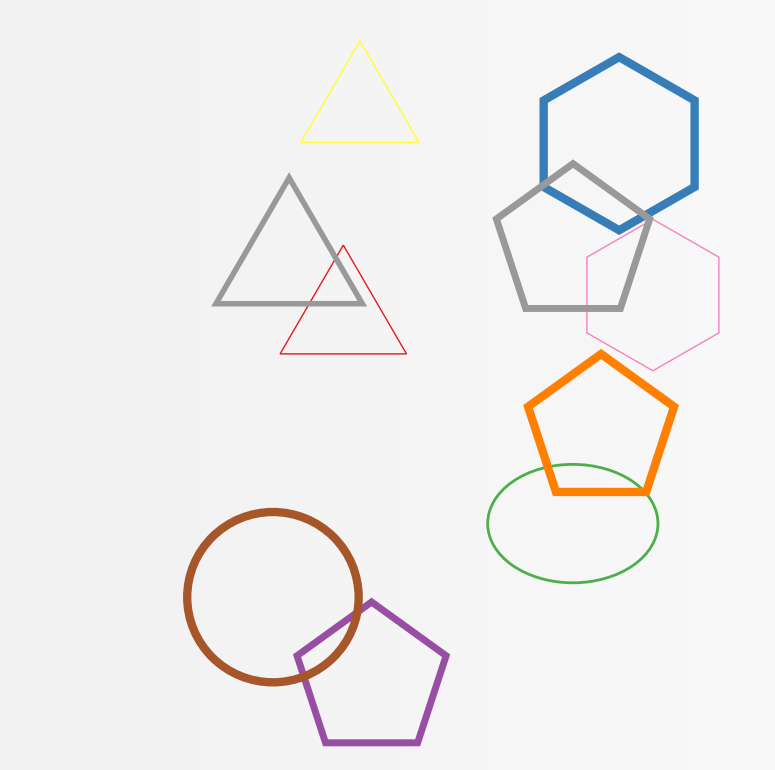[{"shape": "triangle", "thickness": 0.5, "radius": 0.47, "center": [0.443, 0.587]}, {"shape": "hexagon", "thickness": 3, "radius": 0.56, "center": [0.799, 0.813]}, {"shape": "oval", "thickness": 1, "radius": 0.55, "center": [0.739, 0.32]}, {"shape": "pentagon", "thickness": 2.5, "radius": 0.51, "center": [0.479, 0.117]}, {"shape": "pentagon", "thickness": 3, "radius": 0.5, "center": [0.776, 0.441]}, {"shape": "triangle", "thickness": 0.5, "radius": 0.44, "center": [0.464, 0.859]}, {"shape": "circle", "thickness": 3, "radius": 0.55, "center": [0.352, 0.224]}, {"shape": "hexagon", "thickness": 0.5, "radius": 0.49, "center": [0.842, 0.617]}, {"shape": "triangle", "thickness": 2, "radius": 0.55, "center": [0.373, 0.66]}, {"shape": "pentagon", "thickness": 2.5, "radius": 0.52, "center": [0.739, 0.684]}]